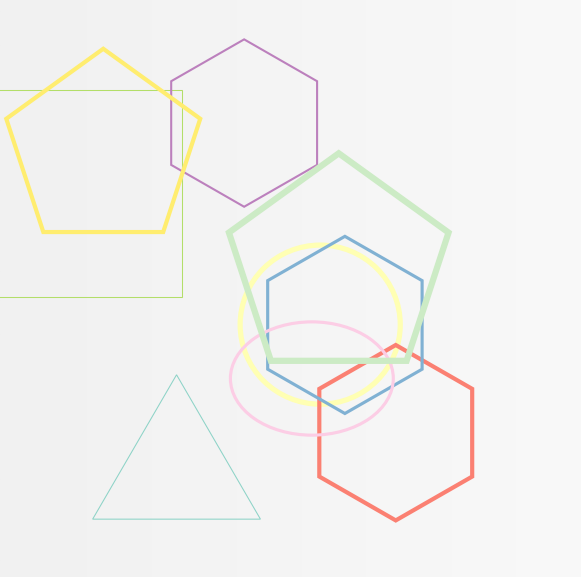[{"shape": "triangle", "thickness": 0.5, "radius": 0.83, "center": [0.304, 0.184]}, {"shape": "circle", "thickness": 2.5, "radius": 0.69, "center": [0.551, 0.437]}, {"shape": "hexagon", "thickness": 2, "radius": 0.76, "center": [0.681, 0.25]}, {"shape": "hexagon", "thickness": 1.5, "radius": 0.77, "center": [0.593, 0.437]}, {"shape": "square", "thickness": 0.5, "radius": 0.89, "center": [0.135, 0.664]}, {"shape": "oval", "thickness": 1.5, "radius": 0.7, "center": [0.537, 0.344]}, {"shape": "hexagon", "thickness": 1, "radius": 0.72, "center": [0.42, 0.786]}, {"shape": "pentagon", "thickness": 3, "radius": 0.99, "center": [0.583, 0.535]}, {"shape": "pentagon", "thickness": 2, "radius": 0.88, "center": [0.178, 0.739]}]